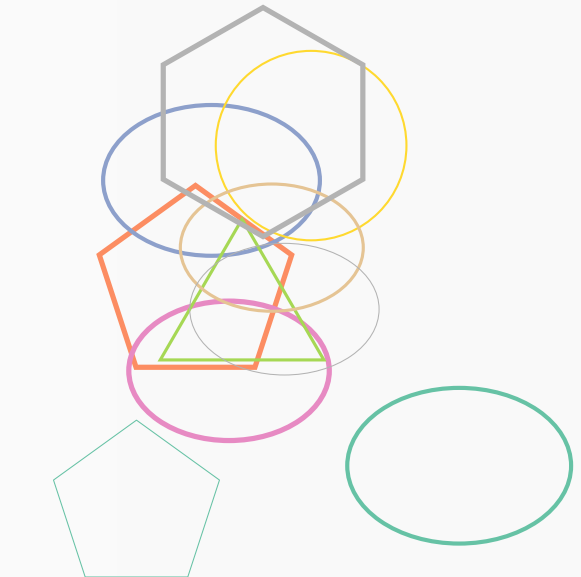[{"shape": "oval", "thickness": 2, "radius": 0.96, "center": [0.79, 0.193]}, {"shape": "pentagon", "thickness": 0.5, "radius": 0.75, "center": [0.235, 0.121]}, {"shape": "pentagon", "thickness": 2.5, "radius": 0.87, "center": [0.336, 0.504]}, {"shape": "oval", "thickness": 2, "radius": 0.93, "center": [0.364, 0.687]}, {"shape": "oval", "thickness": 2.5, "radius": 0.86, "center": [0.394, 0.357]}, {"shape": "triangle", "thickness": 1.5, "radius": 0.81, "center": [0.416, 0.457]}, {"shape": "circle", "thickness": 1, "radius": 0.82, "center": [0.535, 0.747]}, {"shape": "oval", "thickness": 1.5, "radius": 0.79, "center": [0.468, 0.57]}, {"shape": "oval", "thickness": 0.5, "radius": 0.81, "center": [0.489, 0.464]}, {"shape": "hexagon", "thickness": 2.5, "radius": 0.99, "center": [0.453, 0.788]}]